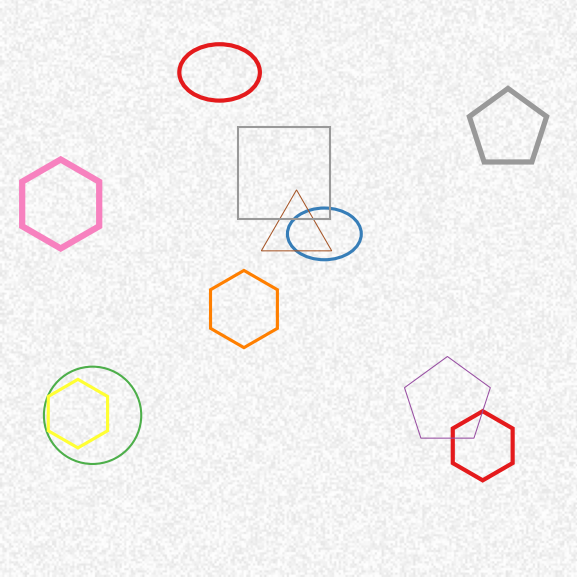[{"shape": "oval", "thickness": 2, "radius": 0.35, "center": [0.38, 0.874]}, {"shape": "hexagon", "thickness": 2, "radius": 0.3, "center": [0.836, 0.227]}, {"shape": "oval", "thickness": 1.5, "radius": 0.32, "center": [0.562, 0.594]}, {"shape": "circle", "thickness": 1, "radius": 0.42, "center": [0.16, 0.28]}, {"shape": "pentagon", "thickness": 0.5, "radius": 0.39, "center": [0.775, 0.304]}, {"shape": "hexagon", "thickness": 1.5, "radius": 0.33, "center": [0.422, 0.464]}, {"shape": "hexagon", "thickness": 1.5, "radius": 0.3, "center": [0.135, 0.283]}, {"shape": "triangle", "thickness": 0.5, "radius": 0.35, "center": [0.513, 0.6]}, {"shape": "hexagon", "thickness": 3, "radius": 0.39, "center": [0.105, 0.646]}, {"shape": "square", "thickness": 1, "radius": 0.4, "center": [0.492, 0.699]}, {"shape": "pentagon", "thickness": 2.5, "radius": 0.35, "center": [0.88, 0.776]}]